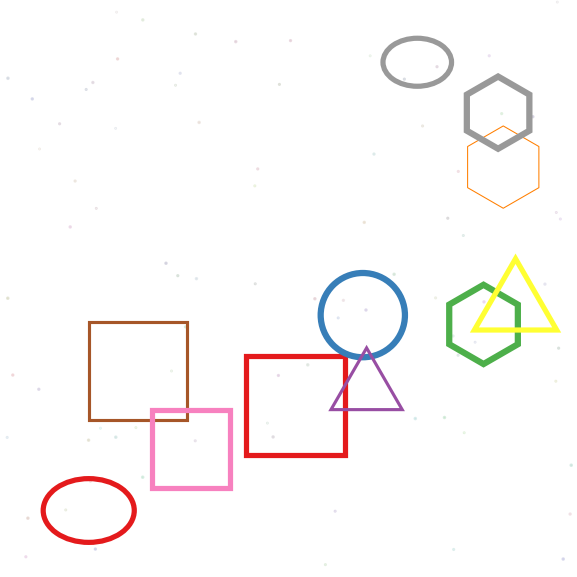[{"shape": "square", "thickness": 2.5, "radius": 0.43, "center": [0.511, 0.297]}, {"shape": "oval", "thickness": 2.5, "radius": 0.39, "center": [0.154, 0.115]}, {"shape": "circle", "thickness": 3, "radius": 0.36, "center": [0.628, 0.453]}, {"shape": "hexagon", "thickness": 3, "radius": 0.34, "center": [0.837, 0.437]}, {"shape": "triangle", "thickness": 1.5, "radius": 0.36, "center": [0.635, 0.325]}, {"shape": "hexagon", "thickness": 0.5, "radius": 0.36, "center": [0.871, 0.71]}, {"shape": "triangle", "thickness": 2.5, "radius": 0.41, "center": [0.893, 0.469]}, {"shape": "square", "thickness": 1.5, "radius": 0.42, "center": [0.239, 0.356]}, {"shape": "square", "thickness": 2.5, "radius": 0.34, "center": [0.331, 0.222]}, {"shape": "oval", "thickness": 2.5, "radius": 0.3, "center": [0.723, 0.891]}, {"shape": "hexagon", "thickness": 3, "radius": 0.31, "center": [0.863, 0.804]}]